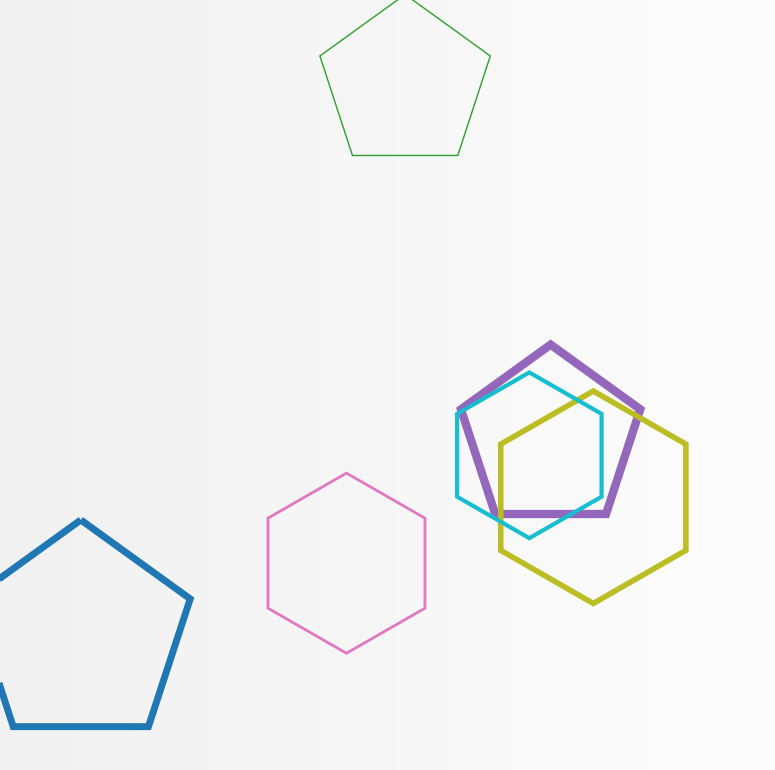[{"shape": "pentagon", "thickness": 2.5, "radius": 0.74, "center": [0.104, 0.176]}, {"shape": "pentagon", "thickness": 0.5, "radius": 0.58, "center": [0.523, 0.892]}, {"shape": "pentagon", "thickness": 3, "radius": 0.61, "center": [0.71, 0.431]}, {"shape": "hexagon", "thickness": 1, "radius": 0.58, "center": [0.447, 0.269]}, {"shape": "hexagon", "thickness": 2, "radius": 0.69, "center": [0.766, 0.354]}, {"shape": "hexagon", "thickness": 1.5, "radius": 0.54, "center": [0.683, 0.409]}]